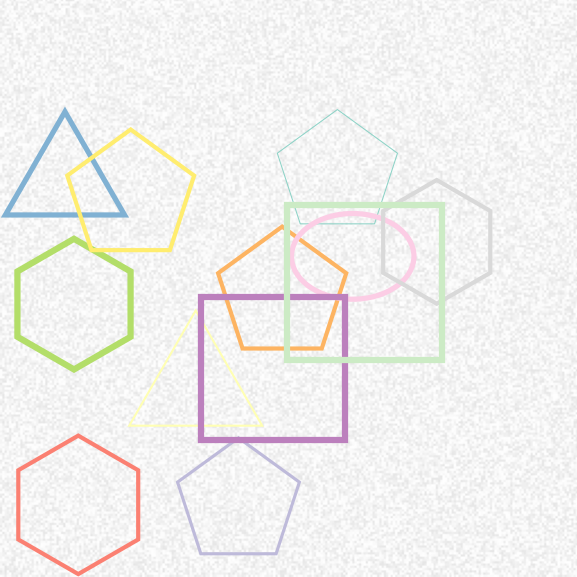[{"shape": "pentagon", "thickness": 0.5, "radius": 0.55, "center": [0.584, 0.7]}, {"shape": "triangle", "thickness": 1, "radius": 0.66, "center": [0.339, 0.328]}, {"shape": "pentagon", "thickness": 1.5, "radius": 0.55, "center": [0.413, 0.13]}, {"shape": "hexagon", "thickness": 2, "radius": 0.6, "center": [0.136, 0.125]}, {"shape": "triangle", "thickness": 2.5, "radius": 0.6, "center": [0.112, 0.686]}, {"shape": "pentagon", "thickness": 2, "radius": 0.58, "center": [0.489, 0.49]}, {"shape": "hexagon", "thickness": 3, "radius": 0.57, "center": [0.128, 0.472]}, {"shape": "oval", "thickness": 2.5, "radius": 0.53, "center": [0.611, 0.555]}, {"shape": "hexagon", "thickness": 2, "radius": 0.54, "center": [0.756, 0.58]}, {"shape": "square", "thickness": 3, "radius": 0.62, "center": [0.473, 0.361]}, {"shape": "square", "thickness": 3, "radius": 0.67, "center": [0.632, 0.51]}, {"shape": "pentagon", "thickness": 2, "radius": 0.58, "center": [0.226, 0.659]}]